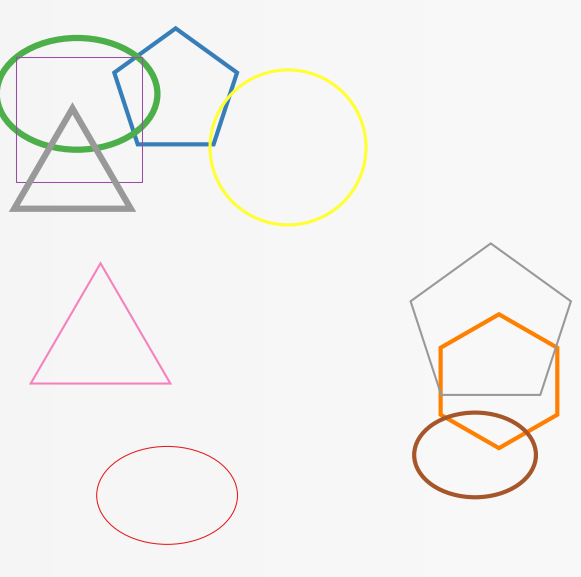[{"shape": "oval", "thickness": 0.5, "radius": 0.61, "center": [0.287, 0.141]}, {"shape": "pentagon", "thickness": 2, "radius": 0.56, "center": [0.302, 0.839]}, {"shape": "oval", "thickness": 3, "radius": 0.69, "center": [0.133, 0.837]}, {"shape": "square", "thickness": 0.5, "radius": 0.54, "center": [0.137, 0.792]}, {"shape": "hexagon", "thickness": 2, "radius": 0.58, "center": [0.858, 0.339]}, {"shape": "circle", "thickness": 1.5, "radius": 0.67, "center": [0.496, 0.744]}, {"shape": "oval", "thickness": 2, "radius": 0.52, "center": [0.817, 0.211]}, {"shape": "triangle", "thickness": 1, "radius": 0.69, "center": [0.173, 0.404]}, {"shape": "pentagon", "thickness": 1, "radius": 0.73, "center": [0.844, 0.433]}, {"shape": "triangle", "thickness": 3, "radius": 0.58, "center": [0.125, 0.696]}]